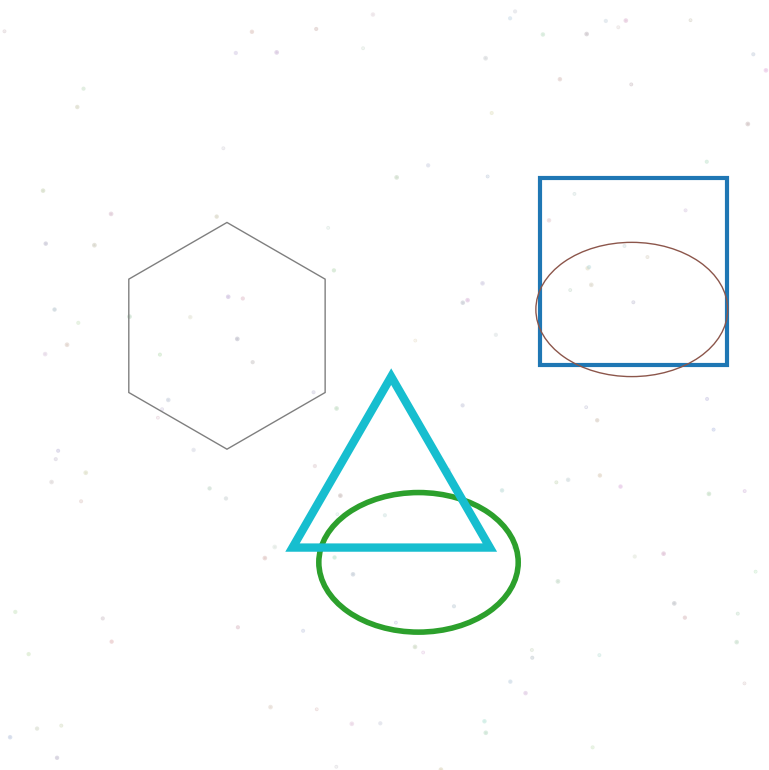[{"shape": "square", "thickness": 1.5, "radius": 0.61, "center": [0.823, 0.648]}, {"shape": "oval", "thickness": 2, "radius": 0.65, "center": [0.544, 0.27]}, {"shape": "oval", "thickness": 0.5, "radius": 0.62, "center": [0.82, 0.598]}, {"shape": "hexagon", "thickness": 0.5, "radius": 0.74, "center": [0.295, 0.564]}, {"shape": "triangle", "thickness": 3, "radius": 0.74, "center": [0.508, 0.363]}]